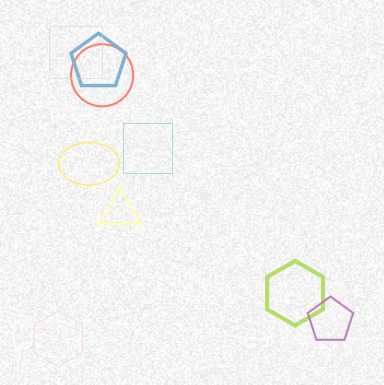[{"shape": "square", "thickness": 0.5, "radius": 0.32, "center": [0.383, 0.616]}, {"shape": "triangle", "thickness": 1.5, "radius": 0.32, "center": [0.311, 0.451]}, {"shape": "circle", "thickness": 1.5, "radius": 0.4, "center": [0.265, 0.805]}, {"shape": "pentagon", "thickness": 2.5, "radius": 0.38, "center": [0.256, 0.838]}, {"shape": "hexagon", "thickness": 3, "radius": 0.42, "center": [0.766, 0.239]}, {"shape": "hexagon", "thickness": 0.5, "radius": 0.36, "center": [0.152, 0.12]}, {"shape": "pentagon", "thickness": 1.5, "radius": 0.31, "center": [0.858, 0.168]}, {"shape": "square", "thickness": 0.5, "radius": 0.34, "center": [0.196, 0.865]}, {"shape": "oval", "thickness": 1, "radius": 0.4, "center": [0.231, 0.575]}]